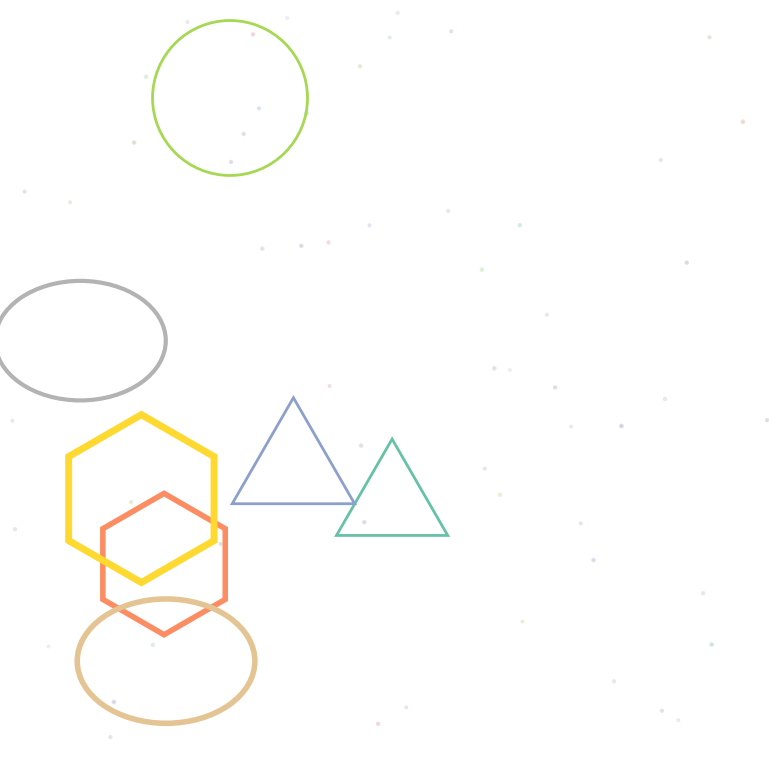[{"shape": "triangle", "thickness": 1, "radius": 0.42, "center": [0.509, 0.346]}, {"shape": "hexagon", "thickness": 2, "radius": 0.46, "center": [0.213, 0.267]}, {"shape": "triangle", "thickness": 1, "radius": 0.46, "center": [0.381, 0.392]}, {"shape": "circle", "thickness": 1, "radius": 0.5, "center": [0.299, 0.873]}, {"shape": "hexagon", "thickness": 2.5, "radius": 0.55, "center": [0.184, 0.352]}, {"shape": "oval", "thickness": 2, "radius": 0.58, "center": [0.216, 0.141]}, {"shape": "oval", "thickness": 1.5, "radius": 0.55, "center": [0.104, 0.558]}]